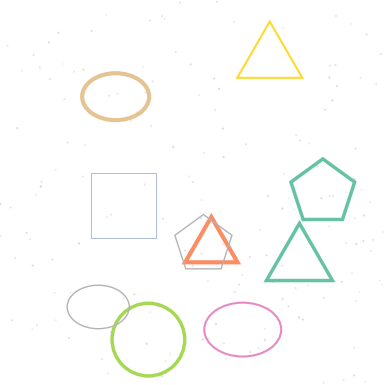[{"shape": "triangle", "thickness": 2.5, "radius": 0.5, "center": [0.778, 0.321]}, {"shape": "pentagon", "thickness": 2.5, "radius": 0.43, "center": [0.838, 0.5]}, {"shape": "triangle", "thickness": 3, "radius": 0.39, "center": [0.549, 0.358]}, {"shape": "square", "thickness": 0.5, "radius": 0.42, "center": [0.321, 0.467]}, {"shape": "oval", "thickness": 1.5, "radius": 0.5, "center": [0.631, 0.144]}, {"shape": "circle", "thickness": 2.5, "radius": 0.47, "center": [0.385, 0.118]}, {"shape": "triangle", "thickness": 1.5, "radius": 0.49, "center": [0.701, 0.847]}, {"shape": "oval", "thickness": 3, "radius": 0.44, "center": [0.3, 0.749]}, {"shape": "pentagon", "thickness": 1, "radius": 0.39, "center": [0.528, 0.365]}, {"shape": "oval", "thickness": 1, "radius": 0.4, "center": [0.255, 0.203]}]